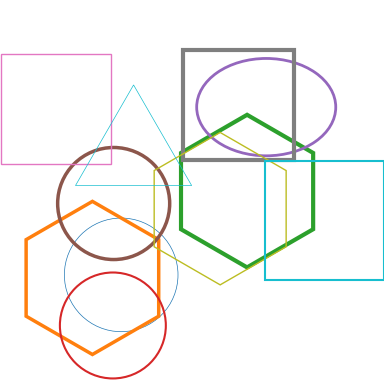[{"shape": "circle", "thickness": 0.5, "radius": 0.74, "center": [0.315, 0.286]}, {"shape": "hexagon", "thickness": 2.5, "radius": 0.99, "center": [0.24, 0.278]}, {"shape": "hexagon", "thickness": 3, "radius": 0.99, "center": [0.642, 0.504]}, {"shape": "circle", "thickness": 1.5, "radius": 0.69, "center": [0.293, 0.155]}, {"shape": "oval", "thickness": 2, "radius": 0.9, "center": [0.691, 0.722]}, {"shape": "circle", "thickness": 2.5, "radius": 0.73, "center": [0.295, 0.471]}, {"shape": "square", "thickness": 1, "radius": 0.71, "center": [0.146, 0.716]}, {"shape": "square", "thickness": 3, "radius": 0.72, "center": [0.619, 0.728]}, {"shape": "hexagon", "thickness": 1, "radius": 0.99, "center": [0.572, 0.458]}, {"shape": "triangle", "thickness": 0.5, "radius": 0.87, "center": [0.347, 0.605]}, {"shape": "square", "thickness": 1.5, "radius": 0.77, "center": [0.843, 0.427]}]